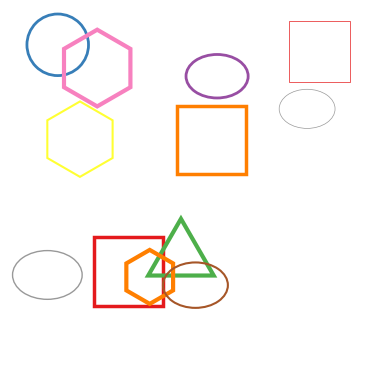[{"shape": "square", "thickness": 2.5, "radius": 0.44, "center": [0.333, 0.295]}, {"shape": "square", "thickness": 0.5, "radius": 0.39, "center": [0.83, 0.866]}, {"shape": "circle", "thickness": 2, "radius": 0.4, "center": [0.15, 0.884]}, {"shape": "triangle", "thickness": 3, "radius": 0.49, "center": [0.47, 0.333]}, {"shape": "oval", "thickness": 2, "radius": 0.4, "center": [0.564, 0.802]}, {"shape": "hexagon", "thickness": 3, "radius": 0.35, "center": [0.389, 0.281]}, {"shape": "square", "thickness": 2.5, "radius": 0.44, "center": [0.55, 0.637]}, {"shape": "hexagon", "thickness": 1.5, "radius": 0.49, "center": [0.208, 0.639]}, {"shape": "oval", "thickness": 1.5, "radius": 0.42, "center": [0.508, 0.259]}, {"shape": "hexagon", "thickness": 3, "radius": 0.5, "center": [0.252, 0.823]}, {"shape": "oval", "thickness": 0.5, "radius": 0.36, "center": [0.798, 0.717]}, {"shape": "oval", "thickness": 1, "radius": 0.45, "center": [0.123, 0.286]}]